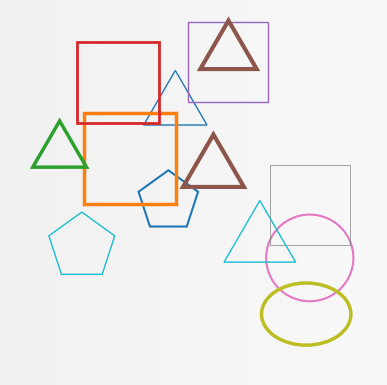[{"shape": "pentagon", "thickness": 1.5, "radius": 0.4, "center": [0.434, 0.477]}, {"shape": "triangle", "thickness": 1, "radius": 0.47, "center": [0.452, 0.722]}, {"shape": "square", "thickness": 2.5, "radius": 0.59, "center": [0.335, 0.589]}, {"shape": "triangle", "thickness": 2.5, "radius": 0.4, "center": [0.154, 0.606]}, {"shape": "square", "thickness": 2, "radius": 0.53, "center": [0.305, 0.786]}, {"shape": "square", "thickness": 1, "radius": 0.52, "center": [0.588, 0.839]}, {"shape": "triangle", "thickness": 3, "radius": 0.45, "center": [0.551, 0.56]}, {"shape": "triangle", "thickness": 3, "radius": 0.42, "center": [0.59, 0.863]}, {"shape": "circle", "thickness": 1.5, "radius": 0.56, "center": [0.799, 0.33]}, {"shape": "square", "thickness": 0.5, "radius": 0.52, "center": [0.8, 0.467]}, {"shape": "oval", "thickness": 2.5, "radius": 0.58, "center": [0.79, 0.184]}, {"shape": "pentagon", "thickness": 1, "radius": 0.45, "center": [0.211, 0.36]}, {"shape": "triangle", "thickness": 1, "radius": 0.53, "center": [0.67, 0.373]}]